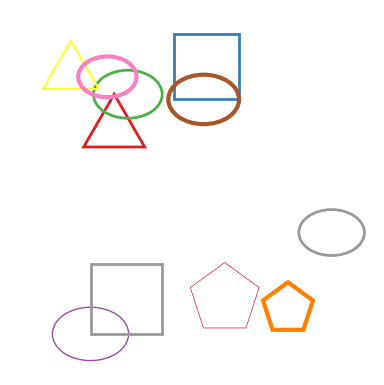[{"shape": "pentagon", "thickness": 0.5, "radius": 0.47, "center": [0.584, 0.224]}, {"shape": "triangle", "thickness": 2, "radius": 0.46, "center": [0.297, 0.664]}, {"shape": "square", "thickness": 2, "radius": 0.42, "center": [0.537, 0.828]}, {"shape": "oval", "thickness": 2, "radius": 0.45, "center": [0.332, 0.755]}, {"shape": "oval", "thickness": 1, "radius": 0.49, "center": [0.235, 0.133]}, {"shape": "pentagon", "thickness": 3, "radius": 0.34, "center": [0.748, 0.199]}, {"shape": "triangle", "thickness": 1.5, "radius": 0.42, "center": [0.184, 0.811]}, {"shape": "oval", "thickness": 3, "radius": 0.46, "center": [0.529, 0.742]}, {"shape": "oval", "thickness": 3, "radius": 0.38, "center": [0.279, 0.8]}, {"shape": "oval", "thickness": 2, "radius": 0.43, "center": [0.861, 0.396]}, {"shape": "square", "thickness": 2, "radius": 0.46, "center": [0.329, 0.224]}]